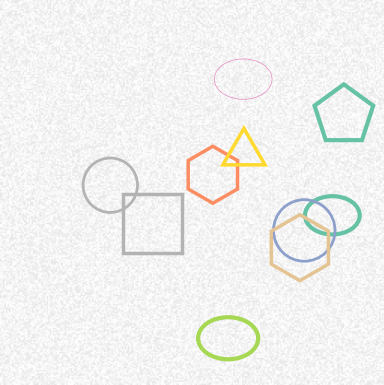[{"shape": "oval", "thickness": 3, "radius": 0.36, "center": [0.863, 0.441]}, {"shape": "pentagon", "thickness": 3, "radius": 0.4, "center": [0.893, 0.701]}, {"shape": "hexagon", "thickness": 2.5, "radius": 0.37, "center": [0.553, 0.546]}, {"shape": "circle", "thickness": 2, "radius": 0.4, "center": [0.79, 0.401]}, {"shape": "oval", "thickness": 0.5, "radius": 0.37, "center": [0.632, 0.794]}, {"shape": "oval", "thickness": 3, "radius": 0.39, "center": [0.593, 0.121]}, {"shape": "triangle", "thickness": 2.5, "radius": 0.32, "center": [0.634, 0.603]}, {"shape": "hexagon", "thickness": 2.5, "radius": 0.43, "center": [0.779, 0.357]}, {"shape": "square", "thickness": 2.5, "radius": 0.39, "center": [0.396, 0.42]}, {"shape": "circle", "thickness": 2, "radius": 0.35, "center": [0.286, 0.519]}]